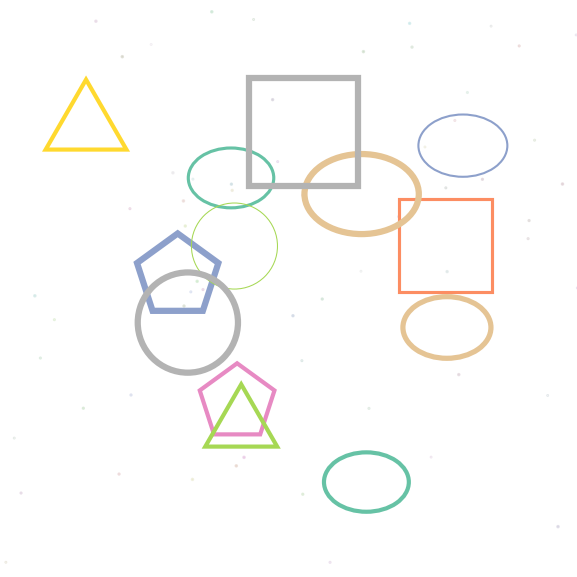[{"shape": "oval", "thickness": 2, "radius": 0.37, "center": [0.634, 0.164]}, {"shape": "oval", "thickness": 1.5, "radius": 0.37, "center": [0.4, 0.691]}, {"shape": "square", "thickness": 1.5, "radius": 0.4, "center": [0.772, 0.574]}, {"shape": "oval", "thickness": 1, "radius": 0.39, "center": [0.802, 0.747]}, {"shape": "pentagon", "thickness": 3, "radius": 0.37, "center": [0.308, 0.521]}, {"shape": "pentagon", "thickness": 2, "radius": 0.34, "center": [0.411, 0.302]}, {"shape": "circle", "thickness": 0.5, "radius": 0.37, "center": [0.406, 0.573]}, {"shape": "triangle", "thickness": 2, "radius": 0.36, "center": [0.418, 0.262]}, {"shape": "triangle", "thickness": 2, "radius": 0.4, "center": [0.149, 0.781]}, {"shape": "oval", "thickness": 2.5, "radius": 0.38, "center": [0.774, 0.432]}, {"shape": "oval", "thickness": 3, "radius": 0.49, "center": [0.626, 0.663]}, {"shape": "circle", "thickness": 3, "radius": 0.43, "center": [0.325, 0.441]}, {"shape": "square", "thickness": 3, "radius": 0.47, "center": [0.526, 0.77]}]